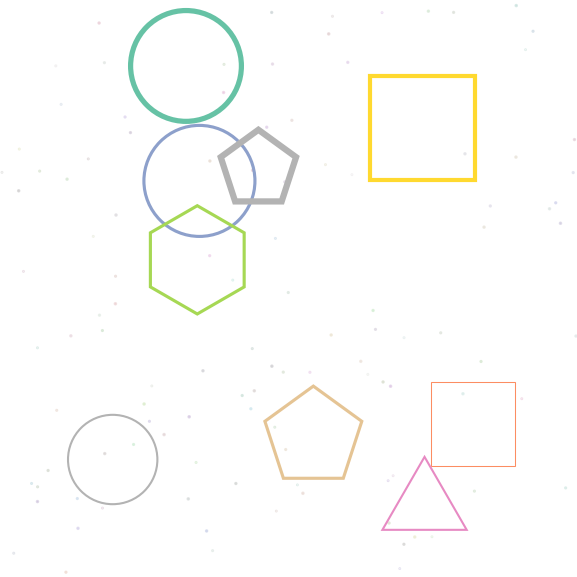[{"shape": "circle", "thickness": 2.5, "radius": 0.48, "center": [0.322, 0.885]}, {"shape": "square", "thickness": 0.5, "radius": 0.36, "center": [0.819, 0.265]}, {"shape": "circle", "thickness": 1.5, "radius": 0.48, "center": [0.345, 0.686]}, {"shape": "triangle", "thickness": 1, "radius": 0.42, "center": [0.735, 0.124]}, {"shape": "hexagon", "thickness": 1.5, "radius": 0.47, "center": [0.342, 0.549]}, {"shape": "square", "thickness": 2, "radius": 0.45, "center": [0.732, 0.777]}, {"shape": "pentagon", "thickness": 1.5, "radius": 0.44, "center": [0.543, 0.242]}, {"shape": "pentagon", "thickness": 3, "radius": 0.34, "center": [0.447, 0.706]}, {"shape": "circle", "thickness": 1, "radius": 0.39, "center": [0.195, 0.203]}]